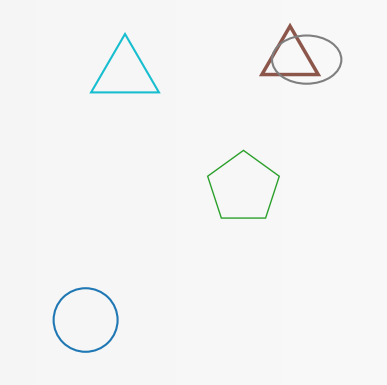[{"shape": "circle", "thickness": 1.5, "radius": 0.41, "center": [0.221, 0.169]}, {"shape": "pentagon", "thickness": 1, "radius": 0.49, "center": [0.628, 0.512]}, {"shape": "triangle", "thickness": 2.5, "radius": 0.42, "center": [0.749, 0.848]}, {"shape": "oval", "thickness": 1.5, "radius": 0.45, "center": [0.791, 0.845]}, {"shape": "triangle", "thickness": 1.5, "radius": 0.51, "center": [0.323, 0.811]}]